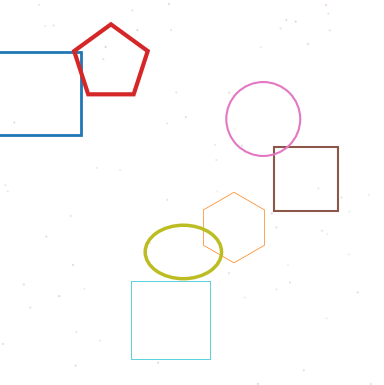[{"shape": "square", "thickness": 2, "radius": 0.54, "center": [0.101, 0.757]}, {"shape": "hexagon", "thickness": 0.5, "radius": 0.46, "center": [0.608, 0.409]}, {"shape": "pentagon", "thickness": 3, "radius": 0.5, "center": [0.288, 0.836]}, {"shape": "square", "thickness": 1.5, "radius": 0.42, "center": [0.795, 0.535]}, {"shape": "circle", "thickness": 1.5, "radius": 0.48, "center": [0.684, 0.691]}, {"shape": "oval", "thickness": 2.5, "radius": 0.5, "center": [0.476, 0.346]}, {"shape": "square", "thickness": 0.5, "radius": 0.51, "center": [0.443, 0.168]}]